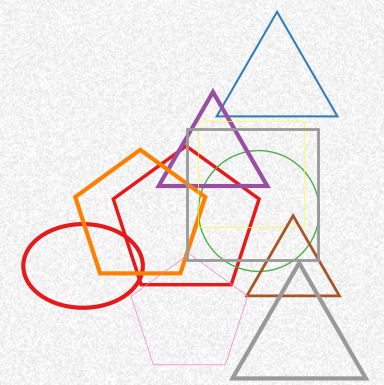[{"shape": "oval", "thickness": 3, "radius": 0.78, "center": [0.216, 0.309]}, {"shape": "pentagon", "thickness": 2.5, "radius": 1.0, "center": [0.484, 0.422]}, {"shape": "triangle", "thickness": 1.5, "radius": 0.91, "center": [0.72, 0.788]}, {"shape": "circle", "thickness": 1, "radius": 0.78, "center": [0.672, 0.452]}, {"shape": "triangle", "thickness": 3, "radius": 0.81, "center": [0.553, 0.598]}, {"shape": "pentagon", "thickness": 3, "radius": 0.89, "center": [0.364, 0.433]}, {"shape": "square", "thickness": 0.5, "radius": 0.69, "center": [0.652, 0.548]}, {"shape": "triangle", "thickness": 2, "radius": 0.69, "center": [0.761, 0.301]}, {"shape": "pentagon", "thickness": 0.5, "radius": 0.8, "center": [0.492, 0.181]}, {"shape": "square", "thickness": 2, "radius": 0.85, "center": [0.656, 0.495]}, {"shape": "triangle", "thickness": 3, "radius": 1.0, "center": [0.777, 0.117]}]